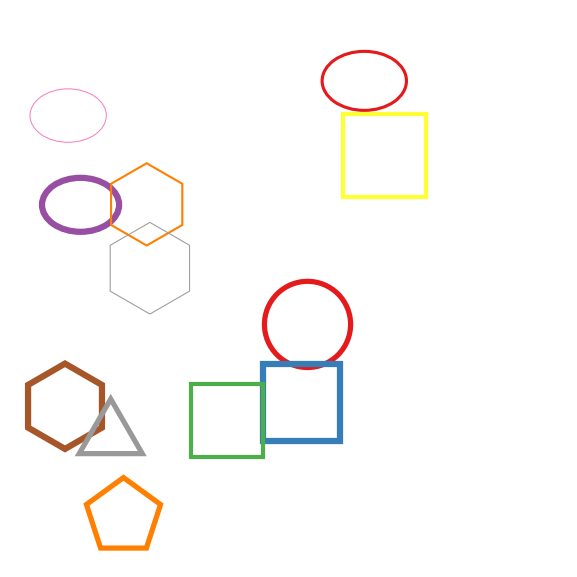[{"shape": "oval", "thickness": 1.5, "radius": 0.37, "center": [0.631, 0.859]}, {"shape": "circle", "thickness": 2.5, "radius": 0.37, "center": [0.533, 0.437]}, {"shape": "square", "thickness": 3, "radius": 0.33, "center": [0.522, 0.302]}, {"shape": "square", "thickness": 2, "radius": 0.31, "center": [0.393, 0.271]}, {"shape": "oval", "thickness": 3, "radius": 0.33, "center": [0.139, 0.644]}, {"shape": "hexagon", "thickness": 1, "radius": 0.36, "center": [0.254, 0.645]}, {"shape": "pentagon", "thickness": 2.5, "radius": 0.34, "center": [0.214, 0.105]}, {"shape": "square", "thickness": 2, "radius": 0.36, "center": [0.666, 0.729]}, {"shape": "hexagon", "thickness": 3, "radius": 0.37, "center": [0.113, 0.296]}, {"shape": "oval", "thickness": 0.5, "radius": 0.33, "center": [0.118, 0.799]}, {"shape": "hexagon", "thickness": 0.5, "radius": 0.4, "center": [0.26, 0.535]}, {"shape": "triangle", "thickness": 2.5, "radius": 0.32, "center": [0.192, 0.245]}]